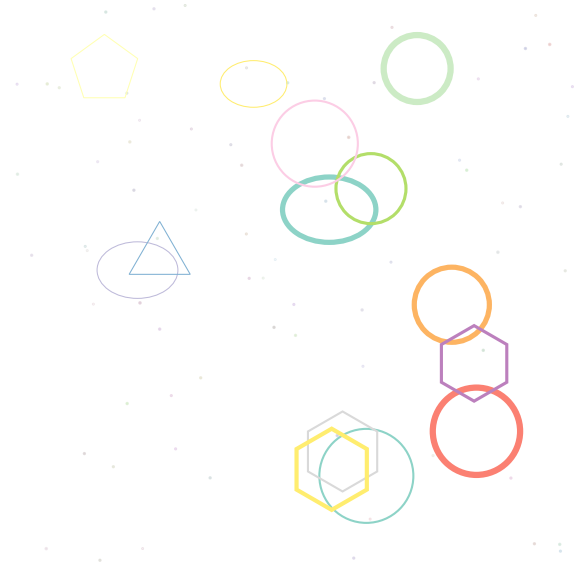[{"shape": "oval", "thickness": 2.5, "radius": 0.4, "center": [0.57, 0.636]}, {"shape": "circle", "thickness": 1, "radius": 0.41, "center": [0.634, 0.175]}, {"shape": "pentagon", "thickness": 0.5, "radius": 0.3, "center": [0.181, 0.879]}, {"shape": "oval", "thickness": 0.5, "radius": 0.35, "center": [0.238, 0.531]}, {"shape": "circle", "thickness": 3, "radius": 0.38, "center": [0.825, 0.252]}, {"shape": "triangle", "thickness": 0.5, "radius": 0.31, "center": [0.277, 0.555]}, {"shape": "circle", "thickness": 2.5, "radius": 0.33, "center": [0.782, 0.471]}, {"shape": "circle", "thickness": 1.5, "radius": 0.3, "center": [0.642, 0.673]}, {"shape": "circle", "thickness": 1, "radius": 0.37, "center": [0.545, 0.75]}, {"shape": "hexagon", "thickness": 1, "radius": 0.35, "center": [0.593, 0.217]}, {"shape": "hexagon", "thickness": 1.5, "radius": 0.33, "center": [0.821, 0.37]}, {"shape": "circle", "thickness": 3, "radius": 0.29, "center": [0.722, 0.88]}, {"shape": "hexagon", "thickness": 2, "radius": 0.35, "center": [0.574, 0.186]}, {"shape": "oval", "thickness": 0.5, "radius": 0.29, "center": [0.439, 0.854]}]